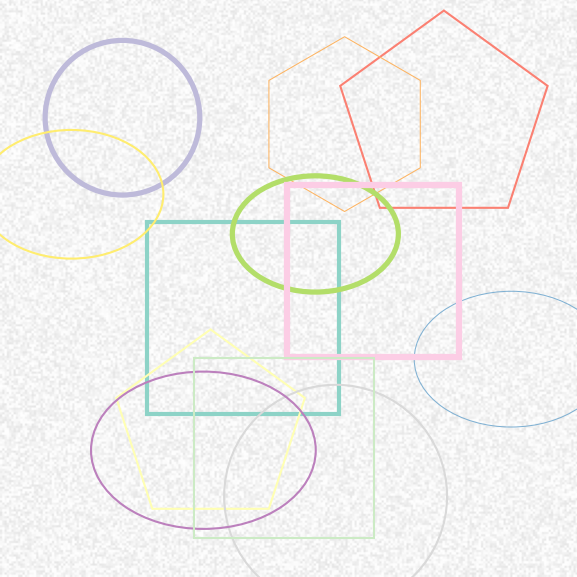[{"shape": "square", "thickness": 2, "radius": 0.83, "center": [0.42, 0.448]}, {"shape": "pentagon", "thickness": 1, "radius": 0.86, "center": [0.365, 0.257]}, {"shape": "circle", "thickness": 2.5, "radius": 0.67, "center": [0.212, 0.795]}, {"shape": "pentagon", "thickness": 1, "radius": 0.94, "center": [0.769, 0.792]}, {"shape": "oval", "thickness": 0.5, "radius": 0.84, "center": [0.885, 0.377]}, {"shape": "hexagon", "thickness": 0.5, "radius": 0.76, "center": [0.597, 0.784]}, {"shape": "oval", "thickness": 2.5, "radius": 0.72, "center": [0.546, 0.594]}, {"shape": "square", "thickness": 3, "radius": 0.75, "center": [0.646, 0.53]}, {"shape": "circle", "thickness": 1, "radius": 0.97, "center": [0.581, 0.14]}, {"shape": "oval", "thickness": 1, "radius": 0.97, "center": [0.352, 0.219]}, {"shape": "square", "thickness": 1, "radius": 0.78, "center": [0.492, 0.223]}, {"shape": "oval", "thickness": 1, "radius": 0.8, "center": [0.124, 0.663]}]